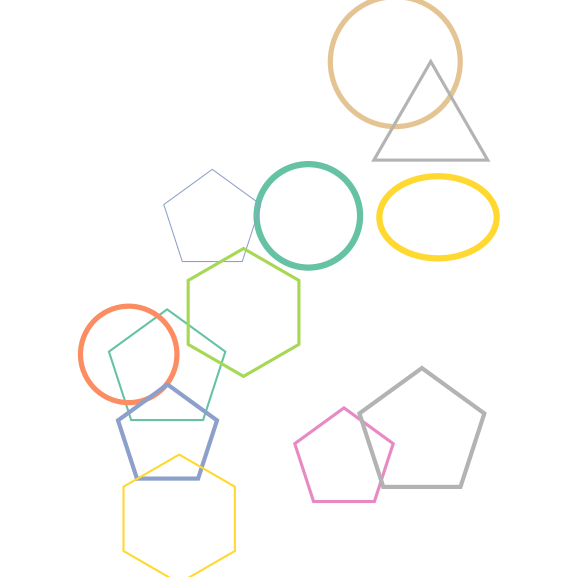[{"shape": "pentagon", "thickness": 1, "radius": 0.53, "center": [0.289, 0.357]}, {"shape": "circle", "thickness": 3, "radius": 0.45, "center": [0.534, 0.625]}, {"shape": "circle", "thickness": 2.5, "radius": 0.42, "center": [0.223, 0.385]}, {"shape": "pentagon", "thickness": 0.5, "radius": 0.44, "center": [0.368, 0.618]}, {"shape": "pentagon", "thickness": 2, "radius": 0.45, "center": [0.29, 0.243]}, {"shape": "pentagon", "thickness": 1.5, "radius": 0.45, "center": [0.596, 0.203]}, {"shape": "hexagon", "thickness": 1.5, "radius": 0.55, "center": [0.422, 0.458]}, {"shape": "oval", "thickness": 3, "radius": 0.51, "center": [0.759, 0.623]}, {"shape": "hexagon", "thickness": 1, "radius": 0.56, "center": [0.31, 0.101]}, {"shape": "circle", "thickness": 2.5, "radius": 0.56, "center": [0.684, 0.892]}, {"shape": "triangle", "thickness": 1.5, "radius": 0.57, "center": [0.746, 0.779]}, {"shape": "pentagon", "thickness": 2, "radius": 0.57, "center": [0.731, 0.248]}]